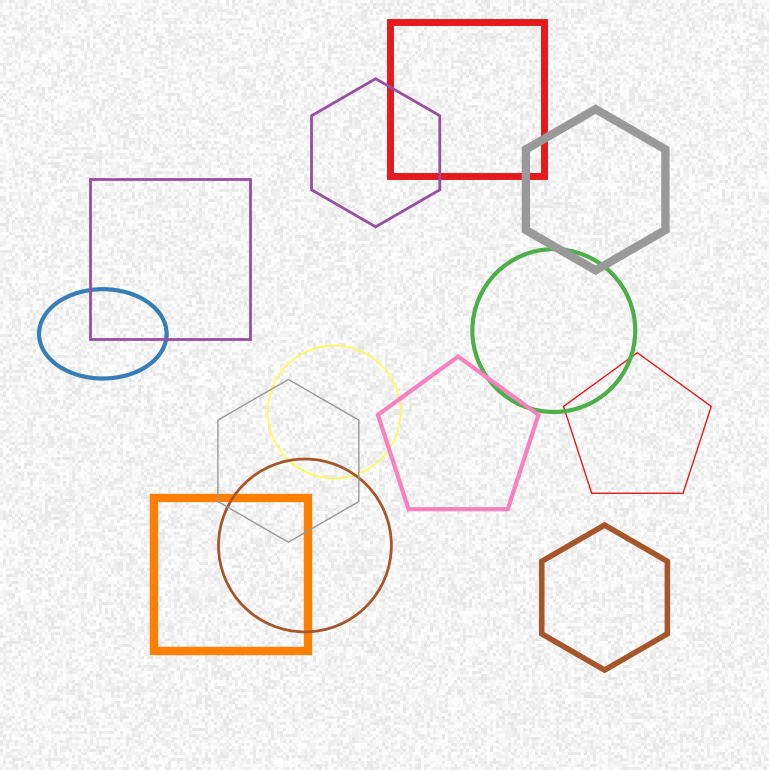[{"shape": "square", "thickness": 2.5, "radius": 0.5, "center": [0.607, 0.871]}, {"shape": "pentagon", "thickness": 0.5, "radius": 0.5, "center": [0.828, 0.441]}, {"shape": "oval", "thickness": 1.5, "radius": 0.41, "center": [0.134, 0.566]}, {"shape": "circle", "thickness": 1.5, "radius": 0.53, "center": [0.719, 0.571]}, {"shape": "hexagon", "thickness": 1, "radius": 0.48, "center": [0.488, 0.802]}, {"shape": "square", "thickness": 1, "radius": 0.52, "center": [0.221, 0.664]}, {"shape": "square", "thickness": 3, "radius": 0.5, "center": [0.299, 0.254]}, {"shape": "circle", "thickness": 0.5, "radius": 0.43, "center": [0.434, 0.465]}, {"shape": "hexagon", "thickness": 2, "radius": 0.47, "center": [0.785, 0.224]}, {"shape": "circle", "thickness": 1, "radius": 0.56, "center": [0.396, 0.292]}, {"shape": "pentagon", "thickness": 1.5, "radius": 0.55, "center": [0.595, 0.427]}, {"shape": "hexagon", "thickness": 3, "radius": 0.52, "center": [0.774, 0.754]}, {"shape": "hexagon", "thickness": 0.5, "radius": 0.53, "center": [0.375, 0.402]}]